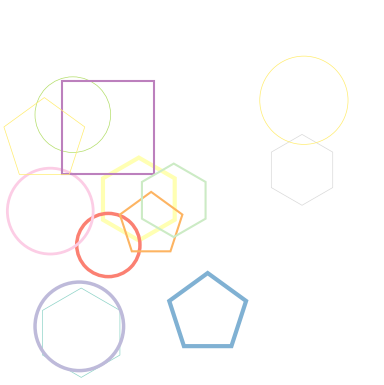[{"shape": "hexagon", "thickness": 0.5, "radius": 0.58, "center": [0.211, 0.136]}, {"shape": "hexagon", "thickness": 3, "radius": 0.54, "center": [0.361, 0.483]}, {"shape": "circle", "thickness": 2.5, "radius": 0.57, "center": [0.206, 0.152]}, {"shape": "circle", "thickness": 2.5, "radius": 0.41, "center": [0.281, 0.364]}, {"shape": "pentagon", "thickness": 3, "radius": 0.52, "center": [0.539, 0.186]}, {"shape": "pentagon", "thickness": 1.5, "radius": 0.43, "center": [0.393, 0.416]}, {"shape": "circle", "thickness": 0.5, "radius": 0.49, "center": [0.189, 0.702]}, {"shape": "circle", "thickness": 2, "radius": 0.56, "center": [0.131, 0.452]}, {"shape": "hexagon", "thickness": 0.5, "radius": 0.46, "center": [0.784, 0.559]}, {"shape": "square", "thickness": 1.5, "radius": 0.6, "center": [0.28, 0.669]}, {"shape": "hexagon", "thickness": 1.5, "radius": 0.48, "center": [0.451, 0.48]}, {"shape": "pentagon", "thickness": 0.5, "radius": 0.55, "center": [0.115, 0.636]}, {"shape": "circle", "thickness": 0.5, "radius": 0.57, "center": [0.789, 0.74]}]